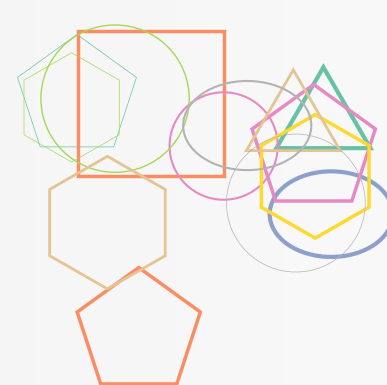[{"shape": "pentagon", "thickness": 0.5, "radius": 0.81, "center": [0.199, 0.749]}, {"shape": "triangle", "thickness": 3, "radius": 0.7, "center": [0.835, 0.685]}, {"shape": "pentagon", "thickness": 2.5, "radius": 0.84, "center": [0.358, 0.138]}, {"shape": "square", "thickness": 2.5, "radius": 0.94, "center": [0.389, 0.732]}, {"shape": "oval", "thickness": 3, "radius": 0.79, "center": [0.855, 0.444]}, {"shape": "pentagon", "thickness": 2.5, "radius": 0.84, "center": [0.81, 0.613]}, {"shape": "circle", "thickness": 1.5, "radius": 0.7, "center": [0.577, 0.621]}, {"shape": "circle", "thickness": 1, "radius": 0.96, "center": [0.297, 0.744]}, {"shape": "hexagon", "thickness": 0.5, "radius": 0.71, "center": [0.185, 0.721]}, {"shape": "hexagon", "thickness": 2.5, "radius": 0.8, "center": [0.813, 0.542]}, {"shape": "hexagon", "thickness": 2, "radius": 0.86, "center": [0.277, 0.422]}, {"shape": "triangle", "thickness": 2, "radius": 0.7, "center": [0.757, 0.679]}, {"shape": "circle", "thickness": 0.5, "radius": 0.9, "center": [0.763, 0.473]}, {"shape": "oval", "thickness": 1.5, "radius": 0.83, "center": [0.638, 0.674]}]